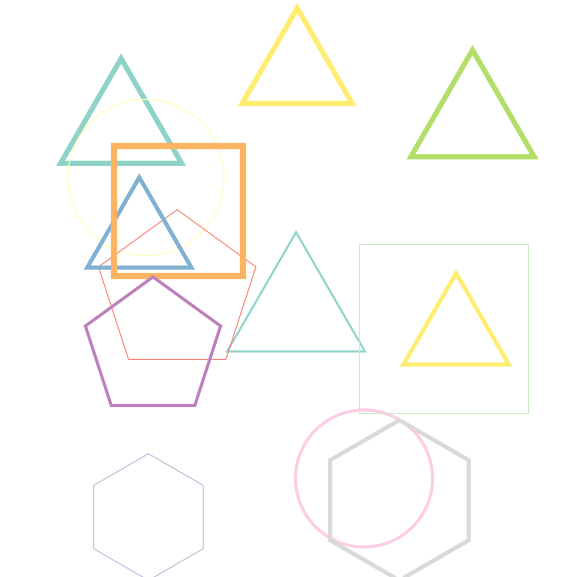[{"shape": "triangle", "thickness": 2.5, "radius": 0.61, "center": [0.21, 0.777]}, {"shape": "triangle", "thickness": 1, "radius": 0.69, "center": [0.513, 0.459]}, {"shape": "circle", "thickness": 0.5, "radius": 0.68, "center": [0.253, 0.692]}, {"shape": "hexagon", "thickness": 0.5, "radius": 0.55, "center": [0.257, 0.104]}, {"shape": "pentagon", "thickness": 0.5, "radius": 0.72, "center": [0.307, 0.493]}, {"shape": "triangle", "thickness": 2, "radius": 0.52, "center": [0.241, 0.588]}, {"shape": "square", "thickness": 3, "radius": 0.56, "center": [0.309, 0.634]}, {"shape": "triangle", "thickness": 2.5, "radius": 0.62, "center": [0.818, 0.789]}, {"shape": "circle", "thickness": 1.5, "radius": 0.59, "center": [0.63, 0.171]}, {"shape": "hexagon", "thickness": 2, "radius": 0.69, "center": [0.692, 0.133]}, {"shape": "pentagon", "thickness": 1.5, "radius": 0.62, "center": [0.265, 0.397]}, {"shape": "square", "thickness": 0.5, "radius": 0.73, "center": [0.768, 0.43]}, {"shape": "triangle", "thickness": 2, "radius": 0.53, "center": [0.79, 0.421]}, {"shape": "triangle", "thickness": 2.5, "radius": 0.55, "center": [0.515, 0.875]}]